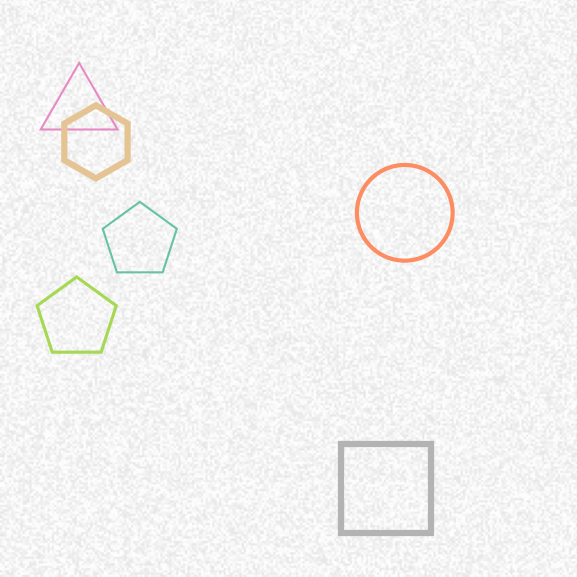[{"shape": "pentagon", "thickness": 1, "radius": 0.34, "center": [0.242, 0.582]}, {"shape": "circle", "thickness": 2, "radius": 0.41, "center": [0.701, 0.631]}, {"shape": "triangle", "thickness": 1, "radius": 0.38, "center": [0.137, 0.813]}, {"shape": "pentagon", "thickness": 1.5, "radius": 0.36, "center": [0.133, 0.448]}, {"shape": "hexagon", "thickness": 3, "radius": 0.32, "center": [0.166, 0.753]}, {"shape": "square", "thickness": 3, "radius": 0.39, "center": [0.668, 0.153]}]